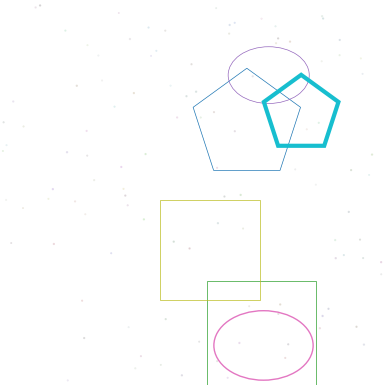[{"shape": "pentagon", "thickness": 0.5, "radius": 0.73, "center": [0.641, 0.676]}, {"shape": "square", "thickness": 0.5, "radius": 0.71, "center": [0.679, 0.128]}, {"shape": "oval", "thickness": 0.5, "radius": 0.53, "center": [0.698, 0.805]}, {"shape": "oval", "thickness": 1, "radius": 0.64, "center": [0.684, 0.103]}, {"shape": "square", "thickness": 0.5, "radius": 0.65, "center": [0.546, 0.351]}, {"shape": "pentagon", "thickness": 3, "radius": 0.51, "center": [0.782, 0.704]}]